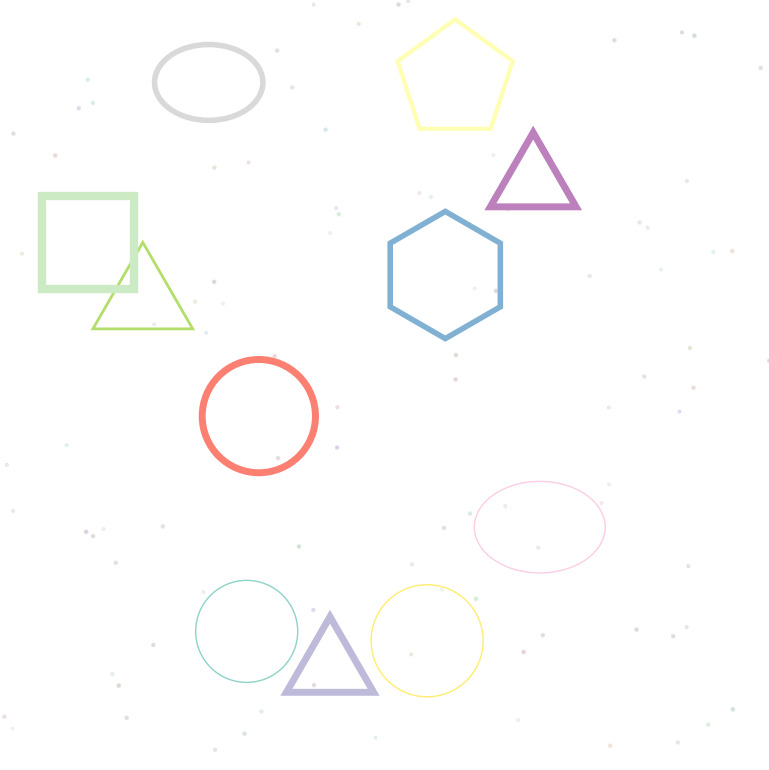[{"shape": "circle", "thickness": 0.5, "radius": 0.33, "center": [0.32, 0.18]}, {"shape": "pentagon", "thickness": 1.5, "radius": 0.39, "center": [0.591, 0.896]}, {"shape": "triangle", "thickness": 2.5, "radius": 0.33, "center": [0.429, 0.134]}, {"shape": "circle", "thickness": 2.5, "radius": 0.37, "center": [0.336, 0.46]}, {"shape": "hexagon", "thickness": 2, "radius": 0.41, "center": [0.578, 0.643]}, {"shape": "triangle", "thickness": 1, "radius": 0.37, "center": [0.185, 0.61]}, {"shape": "oval", "thickness": 0.5, "radius": 0.42, "center": [0.701, 0.315]}, {"shape": "oval", "thickness": 2, "radius": 0.35, "center": [0.271, 0.893]}, {"shape": "triangle", "thickness": 2.5, "radius": 0.32, "center": [0.692, 0.764]}, {"shape": "square", "thickness": 3, "radius": 0.3, "center": [0.114, 0.685]}, {"shape": "circle", "thickness": 0.5, "radius": 0.36, "center": [0.555, 0.168]}]